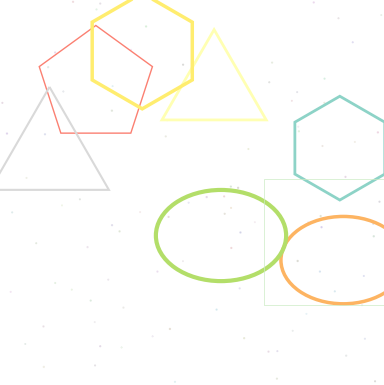[{"shape": "hexagon", "thickness": 2, "radius": 0.67, "center": [0.883, 0.615]}, {"shape": "triangle", "thickness": 2, "radius": 0.78, "center": [0.556, 0.767]}, {"shape": "pentagon", "thickness": 1, "radius": 0.77, "center": [0.249, 0.779]}, {"shape": "oval", "thickness": 2.5, "radius": 0.81, "center": [0.892, 0.324]}, {"shape": "oval", "thickness": 3, "radius": 0.85, "center": [0.574, 0.388]}, {"shape": "triangle", "thickness": 1.5, "radius": 0.89, "center": [0.128, 0.596]}, {"shape": "square", "thickness": 0.5, "radius": 0.82, "center": [0.85, 0.372]}, {"shape": "hexagon", "thickness": 2.5, "radius": 0.75, "center": [0.369, 0.867]}]